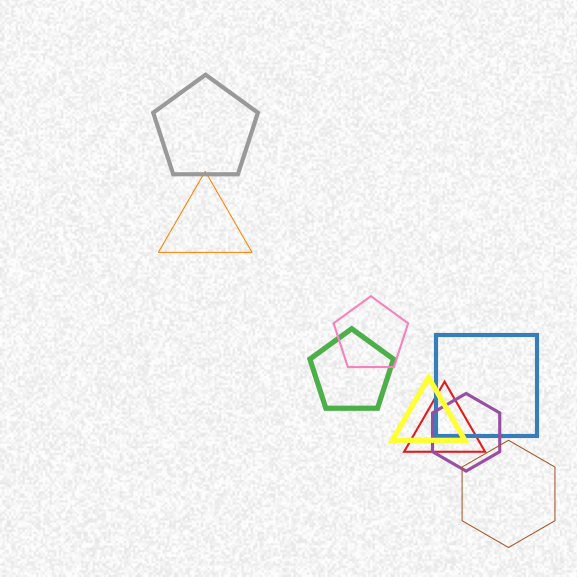[{"shape": "triangle", "thickness": 1, "radius": 0.4, "center": [0.77, 0.257]}, {"shape": "square", "thickness": 2, "radius": 0.44, "center": [0.842, 0.332]}, {"shape": "pentagon", "thickness": 2.5, "radius": 0.38, "center": [0.609, 0.354]}, {"shape": "hexagon", "thickness": 1.5, "radius": 0.34, "center": [0.807, 0.251]}, {"shape": "triangle", "thickness": 0.5, "radius": 0.47, "center": [0.355, 0.609]}, {"shape": "triangle", "thickness": 2.5, "radius": 0.36, "center": [0.742, 0.273]}, {"shape": "hexagon", "thickness": 0.5, "radius": 0.46, "center": [0.881, 0.144]}, {"shape": "pentagon", "thickness": 1, "radius": 0.34, "center": [0.642, 0.418]}, {"shape": "pentagon", "thickness": 2, "radius": 0.48, "center": [0.356, 0.774]}]